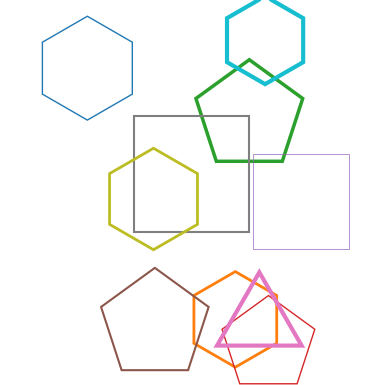[{"shape": "hexagon", "thickness": 1, "radius": 0.67, "center": [0.227, 0.823]}, {"shape": "hexagon", "thickness": 2, "radius": 0.62, "center": [0.611, 0.17]}, {"shape": "pentagon", "thickness": 2.5, "radius": 0.73, "center": [0.648, 0.699]}, {"shape": "pentagon", "thickness": 1, "radius": 0.63, "center": [0.697, 0.106]}, {"shape": "square", "thickness": 0.5, "radius": 0.62, "center": [0.782, 0.477]}, {"shape": "pentagon", "thickness": 1.5, "radius": 0.73, "center": [0.402, 0.157]}, {"shape": "triangle", "thickness": 3, "radius": 0.63, "center": [0.674, 0.166]}, {"shape": "square", "thickness": 1.5, "radius": 0.75, "center": [0.498, 0.548]}, {"shape": "hexagon", "thickness": 2, "radius": 0.66, "center": [0.399, 0.483]}, {"shape": "hexagon", "thickness": 3, "radius": 0.57, "center": [0.689, 0.896]}]